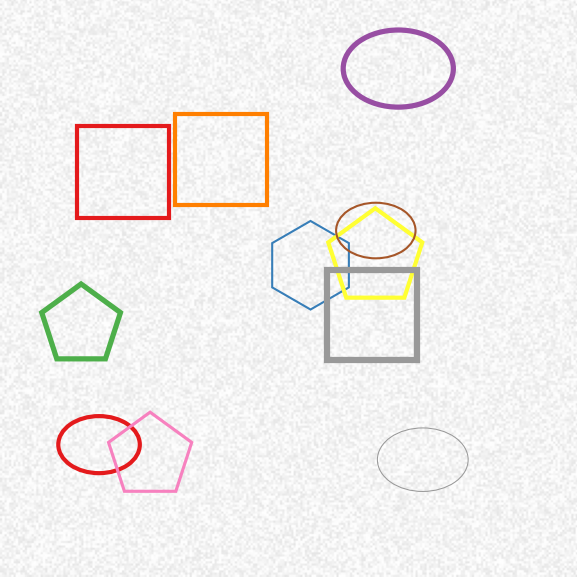[{"shape": "square", "thickness": 2, "radius": 0.4, "center": [0.213, 0.701]}, {"shape": "oval", "thickness": 2, "radius": 0.35, "center": [0.172, 0.229]}, {"shape": "hexagon", "thickness": 1, "radius": 0.38, "center": [0.538, 0.54]}, {"shape": "pentagon", "thickness": 2.5, "radius": 0.36, "center": [0.14, 0.436]}, {"shape": "oval", "thickness": 2.5, "radius": 0.48, "center": [0.69, 0.88]}, {"shape": "square", "thickness": 2, "radius": 0.4, "center": [0.383, 0.723]}, {"shape": "pentagon", "thickness": 2, "radius": 0.43, "center": [0.65, 0.553]}, {"shape": "oval", "thickness": 1, "radius": 0.34, "center": [0.651, 0.6]}, {"shape": "pentagon", "thickness": 1.5, "radius": 0.38, "center": [0.26, 0.21]}, {"shape": "square", "thickness": 3, "radius": 0.39, "center": [0.645, 0.453]}, {"shape": "oval", "thickness": 0.5, "radius": 0.39, "center": [0.732, 0.203]}]